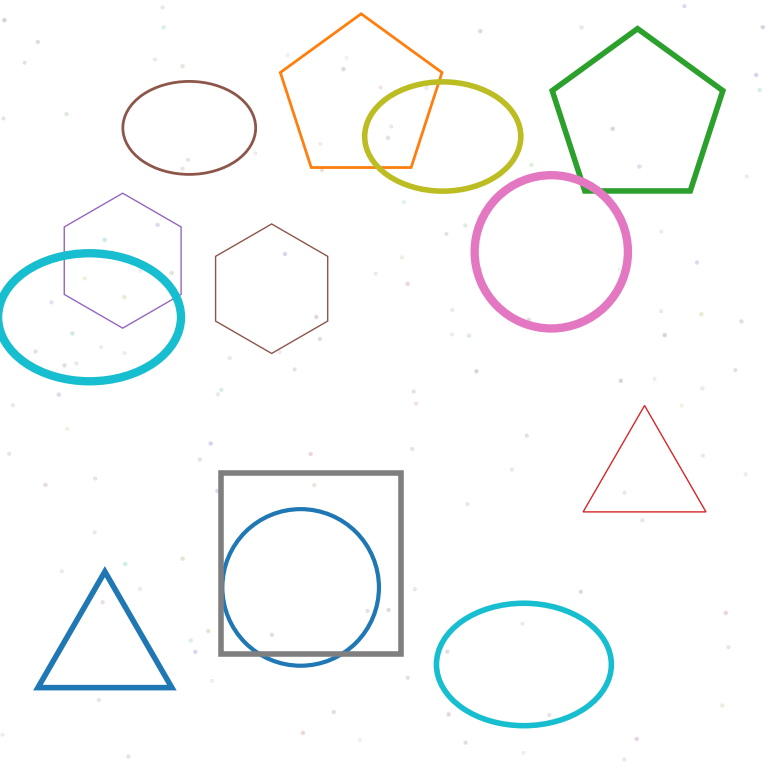[{"shape": "circle", "thickness": 1.5, "radius": 0.51, "center": [0.39, 0.237]}, {"shape": "triangle", "thickness": 2, "radius": 0.5, "center": [0.136, 0.157]}, {"shape": "pentagon", "thickness": 1, "radius": 0.55, "center": [0.469, 0.872]}, {"shape": "pentagon", "thickness": 2, "radius": 0.58, "center": [0.828, 0.846]}, {"shape": "triangle", "thickness": 0.5, "radius": 0.46, "center": [0.837, 0.381]}, {"shape": "hexagon", "thickness": 0.5, "radius": 0.44, "center": [0.159, 0.661]}, {"shape": "hexagon", "thickness": 0.5, "radius": 0.42, "center": [0.353, 0.625]}, {"shape": "oval", "thickness": 1, "radius": 0.43, "center": [0.246, 0.834]}, {"shape": "circle", "thickness": 3, "radius": 0.5, "center": [0.716, 0.673]}, {"shape": "square", "thickness": 2, "radius": 0.59, "center": [0.404, 0.268]}, {"shape": "oval", "thickness": 2, "radius": 0.51, "center": [0.575, 0.823]}, {"shape": "oval", "thickness": 3, "radius": 0.59, "center": [0.116, 0.588]}, {"shape": "oval", "thickness": 2, "radius": 0.57, "center": [0.68, 0.137]}]